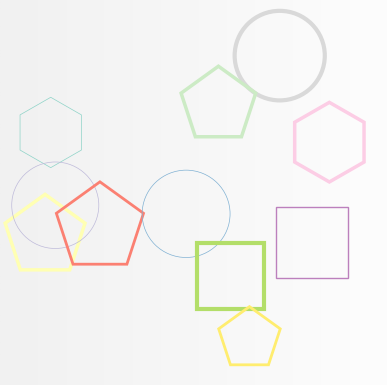[{"shape": "hexagon", "thickness": 0.5, "radius": 0.46, "center": [0.131, 0.656]}, {"shape": "pentagon", "thickness": 2.5, "radius": 0.54, "center": [0.116, 0.387]}, {"shape": "circle", "thickness": 0.5, "radius": 0.56, "center": [0.143, 0.467]}, {"shape": "pentagon", "thickness": 2, "radius": 0.59, "center": [0.258, 0.409]}, {"shape": "circle", "thickness": 0.5, "radius": 0.57, "center": [0.48, 0.445]}, {"shape": "square", "thickness": 3, "radius": 0.43, "center": [0.596, 0.284]}, {"shape": "hexagon", "thickness": 2.5, "radius": 0.52, "center": [0.85, 0.631]}, {"shape": "circle", "thickness": 3, "radius": 0.58, "center": [0.722, 0.856]}, {"shape": "square", "thickness": 1, "radius": 0.46, "center": [0.805, 0.37]}, {"shape": "pentagon", "thickness": 2.5, "radius": 0.51, "center": [0.564, 0.727]}, {"shape": "pentagon", "thickness": 2, "radius": 0.42, "center": [0.644, 0.12]}]